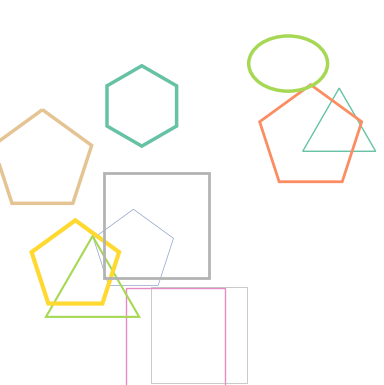[{"shape": "hexagon", "thickness": 2.5, "radius": 0.52, "center": [0.368, 0.725]}, {"shape": "triangle", "thickness": 1, "radius": 0.55, "center": [0.881, 0.662]}, {"shape": "pentagon", "thickness": 2, "radius": 0.7, "center": [0.807, 0.641]}, {"shape": "pentagon", "thickness": 0.5, "radius": 0.55, "center": [0.347, 0.347]}, {"shape": "square", "thickness": 1, "radius": 0.64, "center": [0.457, 0.122]}, {"shape": "oval", "thickness": 2.5, "radius": 0.51, "center": [0.748, 0.835]}, {"shape": "triangle", "thickness": 1.5, "radius": 0.7, "center": [0.24, 0.247]}, {"shape": "pentagon", "thickness": 3, "radius": 0.6, "center": [0.196, 0.308]}, {"shape": "pentagon", "thickness": 2.5, "radius": 0.67, "center": [0.11, 0.581]}, {"shape": "square", "thickness": 2, "radius": 0.68, "center": [0.407, 0.413]}, {"shape": "square", "thickness": 0.5, "radius": 0.62, "center": [0.516, 0.13]}]